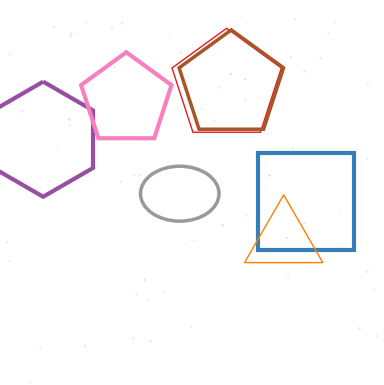[{"shape": "pentagon", "thickness": 1, "radius": 0.75, "center": [0.589, 0.777]}, {"shape": "square", "thickness": 3, "radius": 0.63, "center": [0.796, 0.477]}, {"shape": "hexagon", "thickness": 3, "radius": 0.75, "center": [0.112, 0.638]}, {"shape": "triangle", "thickness": 1, "radius": 0.59, "center": [0.737, 0.377]}, {"shape": "pentagon", "thickness": 2.5, "radius": 0.71, "center": [0.601, 0.78]}, {"shape": "pentagon", "thickness": 3, "radius": 0.62, "center": [0.328, 0.741]}, {"shape": "oval", "thickness": 2.5, "radius": 0.51, "center": [0.467, 0.497]}]